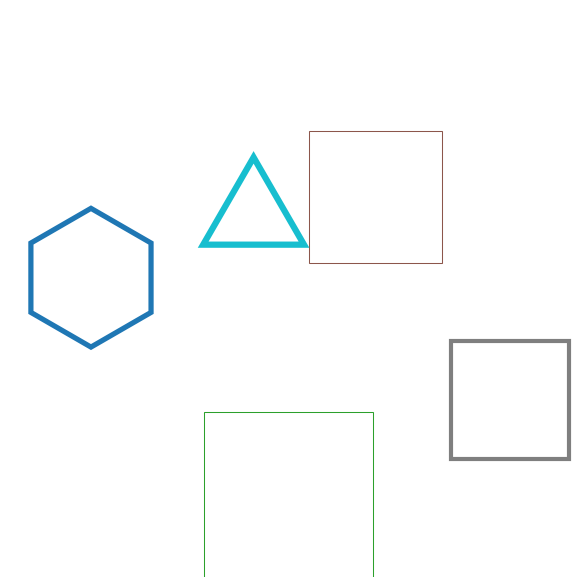[{"shape": "hexagon", "thickness": 2.5, "radius": 0.6, "center": [0.158, 0.518]}, {"shape": "square", "thickness": 0.5, "radius": 0.73, "center": [0.5, 0.14]}, {"shape": "square", "thickness": 0.5, "radius": 0.57, "center": [0.65, 0.658]}, {"shape": "square", "thickness": 2, "radius": 0.51, "center": [0.883, 0.306]}, {"shape": "triangle", "thickness": 3, "radius": 0.5, "center": [0.439, 0.626]}]